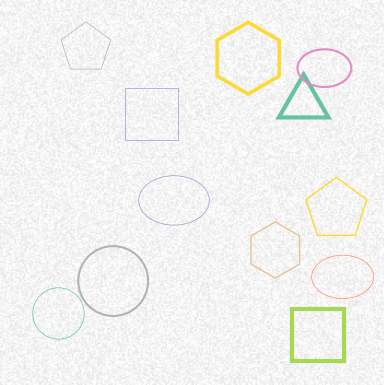[{"shape": "triangle", "thickness": 3, "radius": 0.37, "center": [0.789, 0.732]}, {"shape": "circle", "thickness": 0.5, "radius": 0.33, "center": [0.152, 0.186]}, {"shape": "oval", "thickness": 0.5, "radius": 0.4, "center": [0.89, 0.281]}, {"shape": "oval", "thickness": 0.5, "radius": 0.46, "center": [0.452, 0.48]}, {"shape": "square", "thickness": 0.5, "radius": 0.34, "center": [0.393, 0.704]}, {"shape": "oval", "thickness": 1.5, "radius": 0.35, "center": [0.843, 0.823]}, {"shape": "square", "thickness": 3, "radius": 0.34, "center": [0.826, 0.131]}, {"shape": "hexagon", "thickness": 2.5, "radius": 0.47, "center": [0.645, 0.849]}, {"shape": "pentagon", "thickness": 1, "radius": 0.42, "center": [0.874, 0.456]}, {"shape": "hexagon", "thickness": 1, "radius": 0.36, "center": [0.715, 0.351]}, {"shape": "circle", "thickness": 1.5, "radius": 0.45, "center": [0.294, 0.27]}, {"shape": "pentagon", "thickness": 0.5, "radius": 0.34, "center": [0.223, 0.875]}]